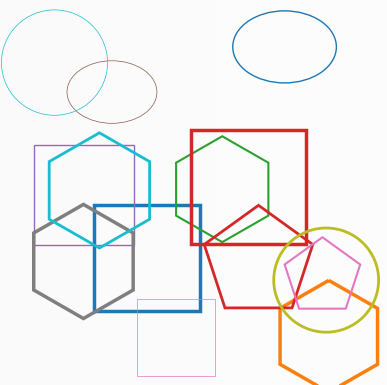[{"shape": "square", "thickness": 2.5, "radius": 0.68, "center": [0.38, 0.33]}, {"shape": "oval", "thickness": 1, "radius": 0.67, "center": [0.734, 0.878]}, {"shape": "hexagon", "thickness": 2.5, "radius": 0.73, "center": [0.849, 0.126]}, {"shape": "hexagon", "thickness": 1.5, "radius": 0.69, "center": [0.574, 0.509]}, {"shape": "square", "thickness": 2.5, "radius": 0.74, "center": [0.64, 0.514]}, {"shape": "pentagon", "thickness": 2, "radius": 0.74, "center": [0.667, 0.319]}, {"shape": "square", "thickness": 1, "radius": 0.64, "center": [0.217, 0.494]}, {"shape": "oval", "thickness": 0.5, "radius": 0.58, "center": [0.289, 0.761]}, {"shape": "pentagon", "thickness": 1.5, "radius": 0.51, "center": [0.832, 0.281]}, {"shape": "square", "thickness": 0.5, "radius": 0.5, "center": [0.454, 0.123]}, {"shape": "hexagon", "thickness": 2.5, "radius": 0.74, "center": [0.215, 0.321]}, {"shape": "circle", "thickness": 2, "radius": 0.68, "center": [0.842, 0.273]}, {"shape": "hexagon", "thickness": 2, "radius": 0.75, "center": [0.257, 0.505]}, {"shape": "circle", "thickness": 0.5, "radius": 0.68, "center": [0.141, 0.837]}]